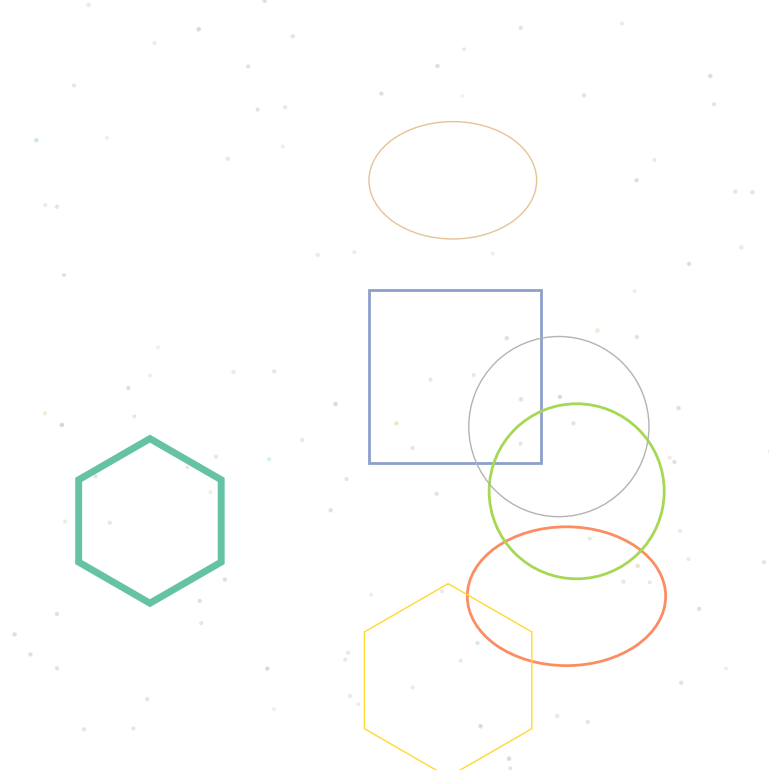[{"shape": "hexagon", "thickness": 2.5, "radius": 0.53, "center": [0.195, 0.323]}, {"shape": "oval", "thickness": 1, "radius": 0.64, "center": [0.736, 0.226]}, {"shape": "square", "thickness": 1, "radius": 0.56, "center": [0.591, 0.511]}, {"shape": "circle", "thickness": 1, "radius": 0.57, "center": [0.749, 0.362]}, {"shape": "hexagon", "thickness": 0.5, "radius": 0.63, "center": [0.582, 0.116]}, {"shape": "oval", "thickness": 0.5, "radius": 0.54, "center": [0.588, 0.766]}, {"shape": "circle", "thickness": 0.5, "radius": 0.59, "center": [0.726, 0.446]}]